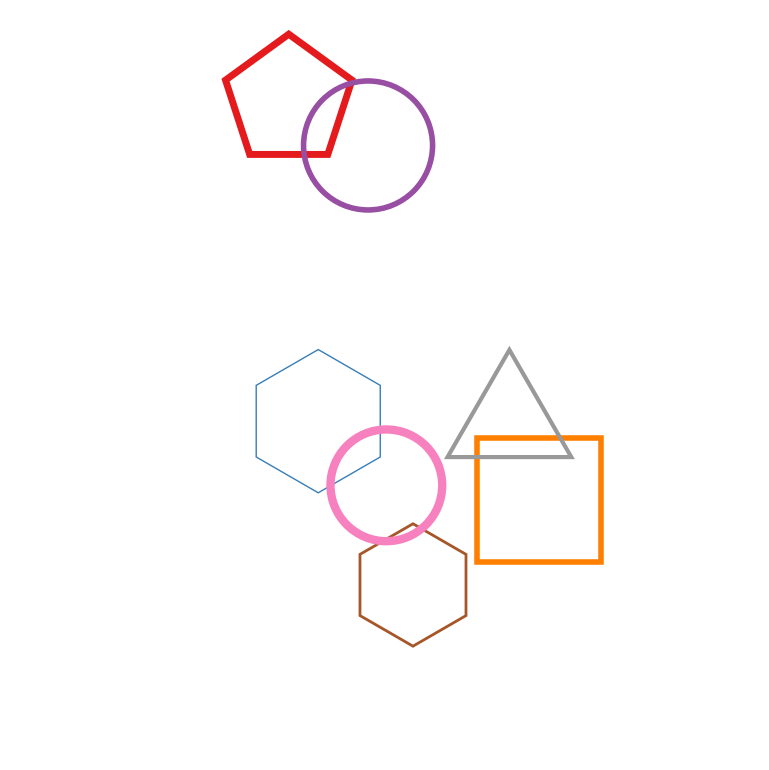[{"shape": "pentagon", "thickness": 2.5, "radius": 0.43, "center": [0.375, 0.869]}, {"shape": "hexagon", "thickness": 0.5, "radius": 0.47, "center": [0.413, 0.453]}, {"shape": "circle", "thickness": 2, "radius": 0.42, "center": [0.478, 0.811]}, {"shape": "square", "thickness": 2, "radius": 0.4, "center": [0.7, 0.35]}, {"shape": "hexagon", "thickness": 1, "radius": 0.4, "center": [0.536, 0.24]}, {"shape": "circle", "thickness": 3, "radius": 0.36, "center": [0.502, 0.37]}, {"shape": "triangle", "thickness": 1.5, "radius": 0.46, "center": [0.662, 0.453]}]